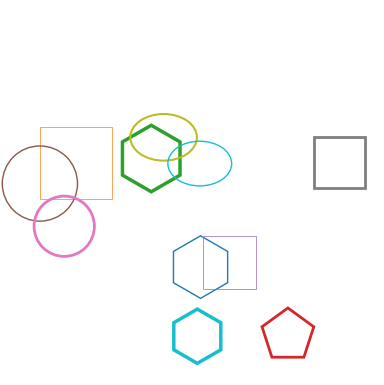[{"shape": "hexagon", "thickness": 1, "radius": 0.41, "center": [0.521, 0.306]}, {"shape": "square", "thickness": 0.5, "radius": 0.47, "center": [0.196, 0.577]}, {"shape": "hexagon", "thickness": 2.5, "radius": 0.43, "center": [0.393, 0.588]}, {"shape": "pentagon", "thickness": 2, "radius": 0.35, "center": [0.748, 0.129]}, {"shape": "square", "thickness": 0.5, "radius": 0.34, "center": [0.596, 0.319]}, {"shape": "circle", "thickness": 1, "radius": 0.49, "center": [0.104, 0.523]}, {"shape": "circle", "thickness": 2, "radius": 0.39, "center": [0.167, 0.412]}, {"shape": "square", "thickness": 2, "radius": 0.33, "center": [0.882, 0.578]}, {"shape": "oval", "thickness": 1.5, "radius": 0.43, "center": [0.425, 0.643]}, {"shape": "hexagon", "thickness": 2.5, "radius": 0.35, "center": [0.512, 0.127]}, {"shape": "oval", "thickness": 1, "radius": 0.41, "center": [0.519, 0.575]}]